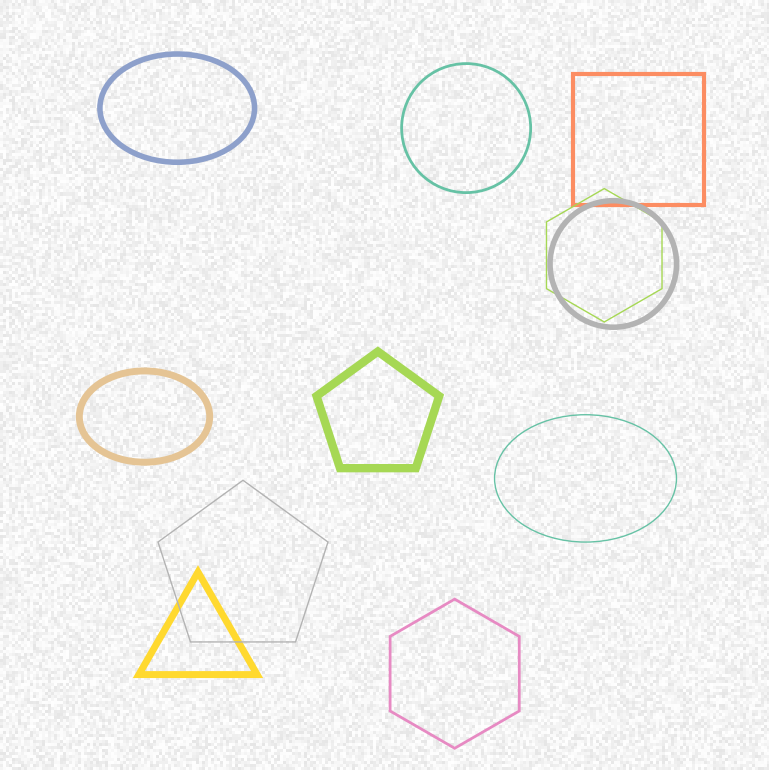[{"shape": "circle", "thickness": 1, "radius": 0.42, "center": [0.605, 0.834]}, {"shape": "oval", "thickness": 0.5, "radius": 0.59, "center": [0.76, 0.379]}, {"shape": "square", "thickness": 1.5, "radius": 0.43, "center": [0.829, 0.819]}, {"shape": "oval", "thickness": 2, "radius": 0.5, "center": [0.23, 0.86]}, {"shape": "hexagon", "thickness": 1, "radius": 0.48, "center": [0.59, 0.125]}, {"shape": "hexagon", "thickness": 0.5, "radius": 0.43, "center": [0.785, 0.668]}, {"shape": "pentagon", "thickness": 3, "radius": 0.42, "center": [0.491, 0.46]}, {"shape": "triangle", "thickness": 2.5, "radius": 0.44, "center": [0.257, 0.168]}, {"shape": "oval", "thickness": 2.5, "radius": 0.42, "center": [0.188, 0.459]}, {"shape": "circle", "thickness": 2, "radius": 0.41, "center": [0.796, 0.657]}, {"shape": "pentagon", "thickness": 0.5, "radius": 0.58, "center": [0.316, 0.26]}]